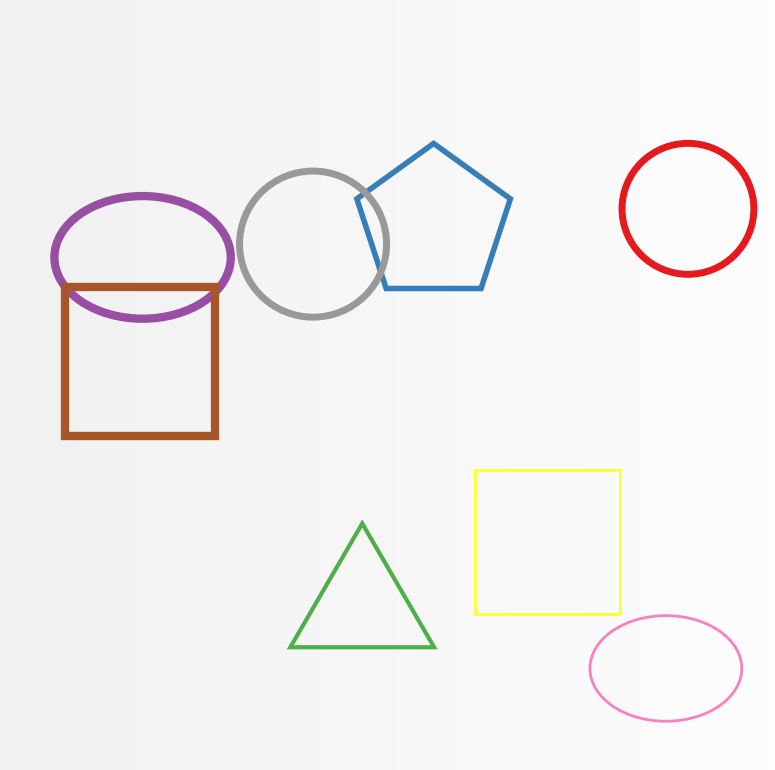[{"shape": "circle", "thickness": 2.5, "radius": 0.43, "center": [0.888, 0.729]}, {"shape": "pentagon", "thickness": 2, "radius": 0.52, "center": [0.56, 0.71]}, {"shape": "triangle", "thickness": 1.5, "radius": 0.54, "center": [0.467, 0.213]}, {"shape": "oval", "thickness": 3, "radius": 0.57, "center": [0.184, 0.666]}, {"shape": "square", "thickness": 1, "radius": 0.47, "center": [0.706, 0.296]}, {"shape": "square", "thickness": 3, "radius": 0.49, "center": [0.18, 0.53]}, {"shape": "oval", "thickness": 1, "radius": 0.49, "center": [0.859, 0.132]}, {"shape": "circle", "thickness": 2.5, "radius": 0.47, "center": [0.404, 0.683]}]